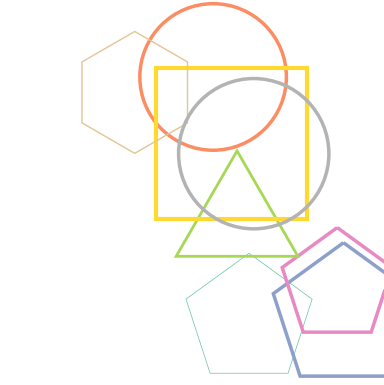[{"shape": "pentagon", "thickness": 0.5, "radius": 0.86, "center": [0.647, 0.17]}, {"shape": "circle", "thickness": 2.5, "radius": 0.95, "center": [0.554, 0.8]}, {"shape": "pentagon", "thickness": 2.5, "radius": 0.96, "center": [0.892, 0.178]}, {"shape": "pentagon", "thickness": 2.5, "radius": 0.75, "center": [0.876, 0.259]}, {"shape": "triangle", "thickness": 2, "radius": 0.91, "center": [0.616, 0.426]}, {"shape": "square", "thickness": 3, "radius": 0.98, "center": [0.602, 0.627]}, {"shape": "hexagon", "thickness": 1, "radius": 0.79, "center": [0.35, 0.76]}, {"shape": "circle", "thickness": 2.5, "radius": 0.98, "center": [0.659, 0.601]}]